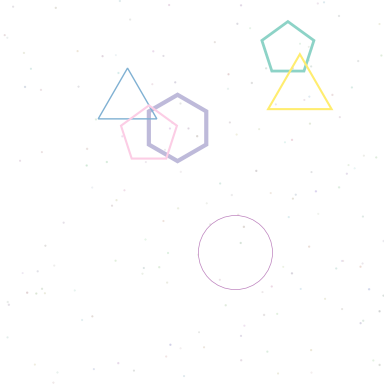[{"shape": "pentagon", "thickness": 2, "radius": 0.36, "center": [0.748, 0.873]}, {"shape": "hexagon", "thickness": 3, "radius": 0.43, "center": [0.461, 0.668]}, {"shape": "triangle", "thickness": 1, "radius": 0.44, "center": [0.331, 0.735]}, {"shape": "pentagon", "thickness": 1.5, "radius": 0.38, "center": [0.387, 0.65]}, {"shape": "circle", "thickness": 0.5, "radius": 0.48, "center": [0.612, 0.344]}, {"shape": "triangle", "thickness": 1.5, "radius": 0.48, "center": [0.779, 0.764]}]